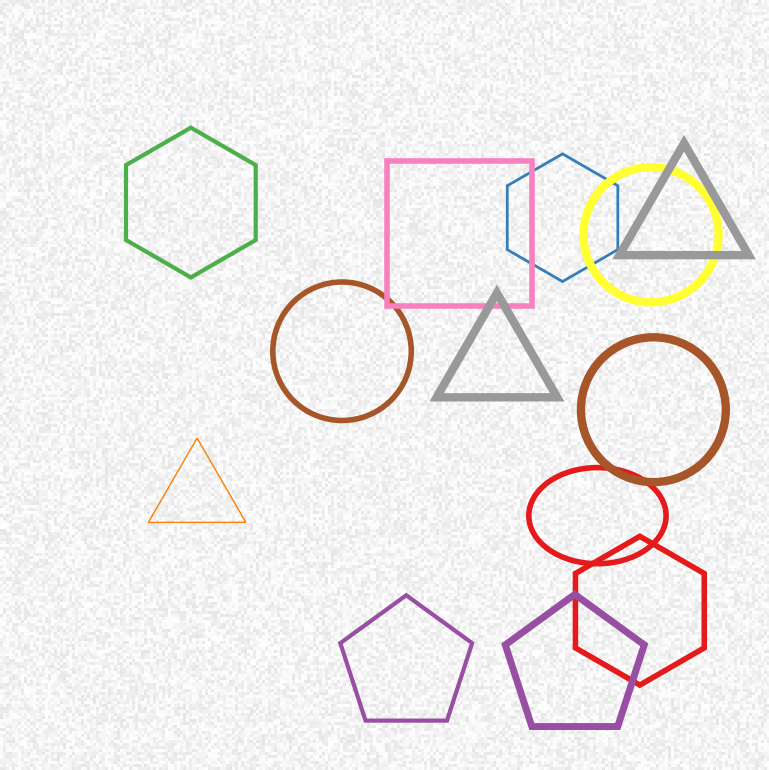[{"shape": "oval", "thickness": 2, "radius": 0.45, "center": [0.776, 0.33]}, {"shape": "hexagon", "thickness": 2, "radius": 0.48, "center": [0.831, 0.207]}, {"shape": "hexagon", "thickness": 1, "radius": 0.41, "center": [0.731, 0.717]}, {"shape": "hexagon", "thickness": 1.5, "radius": 0.49, "center": [0.248, 0.737]}, {"shape": "pentagon", "thickness": 2.5, "radius": 0.47, "center": [0.746, 0.133]}, {"shape": "pentagon", "thickness": 1.5, "radius": 0.45, "center": [0.528, 0.137]}, {"shape": "triangle", "thickness": 0.5, "radius": 0.37, "center": [0.256, 0.358]}, {"shape": "circle", "thickness": 3, "radius": 0.44, "center": [0.846, 0.695]}, {"shape": "circle", "thickness": 3, "radius": 0.47, "center": [0.849, 0.468]}, {"shape": "circle", "thickness": 2, "radius": 0.45, "center": [0.444, 0.544]}, {"shape": "square", "thickness": 2, "radius": 0.47, "center": [0.597, 0.696]}, {"shape": "triangle", "thickness": 3, "radius": 0.45, "center": [0.645, 0.529]}, {"shape": "triangle", "thickness": 3, "radius": 0.48, "center": [0.888, 0.717]}]